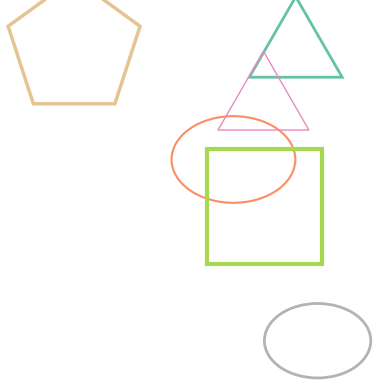[{"shape": "triangle", "thickness": 2, "radius": 0.7, "center": [0.768, 0.869]}, {"shape": "oval", "thickness": 1.5, "radius": 0.8, "center": [0.606, 0.586]}, {"shape": "triangle", "thickness": 1, "radius": 0.68, "center": [0.684, 0.73]}, {"shape": "square", "thickness": 3, "radius": 0.75, "center": [0.686, 0.463]}, {"shape": "pentagon", "thickness": 2.5, "radius": 0.9, "center": [0.192, 0.876]}, {"shape": "oval", "thickness": 2, "radius": 0.69, "center": [0.825, 0.115]}]